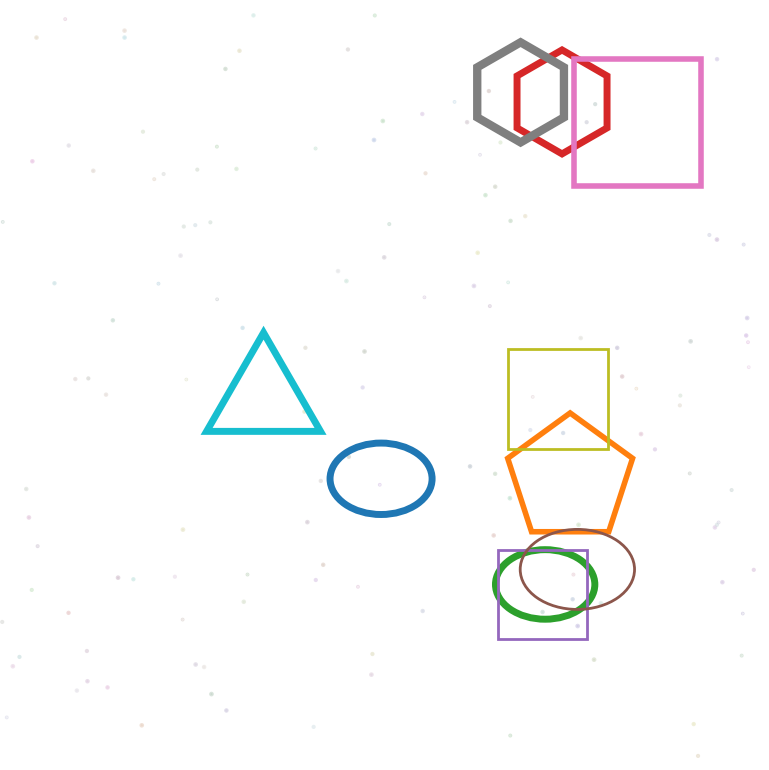[{"shape": "oval", "thickness": 2.5, "radius": 0.33, "center": [0.495, 0.378]}, {"shape": "pentagon", "thickness": 2, "radius": 0.43, "center": [0.74, 0.378]}, {"shape": "oval", "thickness": 2.5, "radius": 0.32, "center": [0.708, 0.241]}, {"shape": "hexagon", "thickness": 2.5, "radius": 0.34, "center": [0.73, 0.868]}, {"shape": "square", "thickness": 1, "radius": 0.29, "center": [0.705, 0.228]}, {"shape": "oval", "thickness": 1, "radius": 0.37, "center": [0.75, 0.261]}, {"shape": "square", "thickness": 2, "radius": 0.41, "center": [0.828, 0.841]}, {"shape": "hexagon", "thickness": 3, "radius": 0.33, "center": [0.676, 0.88]}, {"shape": "square", "thickness": 1, "radius": 0.32, "center": [0.724, 0.482]}, {"shape": "triangle", "thickness": 2.5, "radius": 0.43, "center": [0.342, 0.482]}]